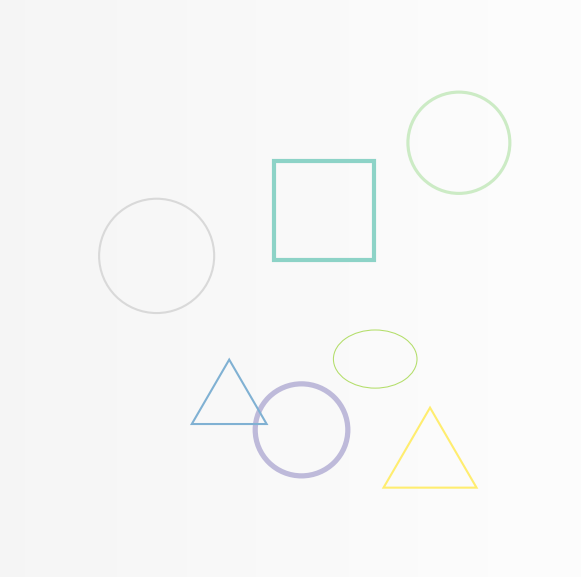[{"shape": "square", "thickness": 2, "radius": 0.43, "center": [0.557, 0.634]}, {"shape": "circle", "thickness": 2.5, "radius": 0.4, "center": [0.519, 0.255]}, {"shape": "triangle", "thickness": 1, "radius": 0.37, "center": [0.394, 0.302]}, {"shape": "oval", "thickness": 0.5, "radius": 0.36, "center": [0.646, 0.377]}, {"shape": "circle", "thickness": 1, "radius": 0.49, "center": [0.269, 0.556]}, {"shape": "circle", "thickness": 1.5, "radius": 0.44, "center": [0.789, 0.752]}, {"shape": "triangle", "thickness": 1, "radius": 0.46, "center": [0.74, 0.201]}]